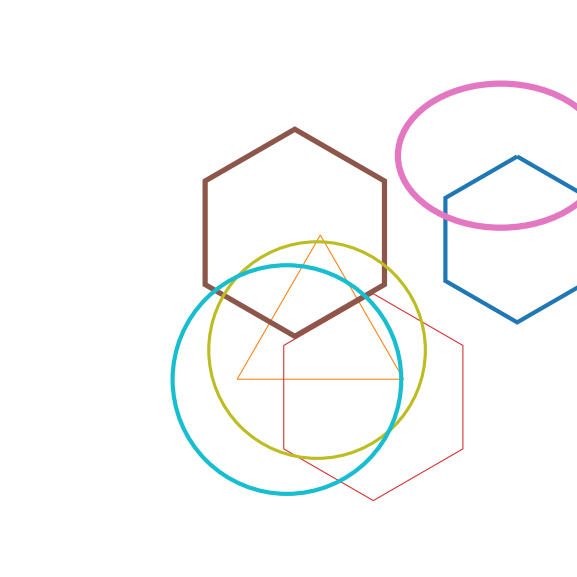[{"shape": "hexagon", "thickness": 2, "radius": 0.72, "center": [0.896, 0.585]}, {"shape": "triangle", "thickness": 0.5, "radius": 0.83, "center": [0.555, 0.426]}, {"shape": "hexagon", "thickness": 0.5, "radius": 0.9, "center": [0.646, 0.311]}, {"shape": "hexagon", "thickness": 2.5, "radius": 0.9, "center": [0.51, 0.596]}, {"shape": "oval", "thickness": 3, "radius": 0.89, "center": [0.867, 0.73]}, {"shape": "circle", "thickness": 1.5, "radius": 0.94, "center": [0.549, 0.393]}, {"shape": "circle", "thickness": 2, "radius": 0.99, "center": [0.497, 0.342]}]